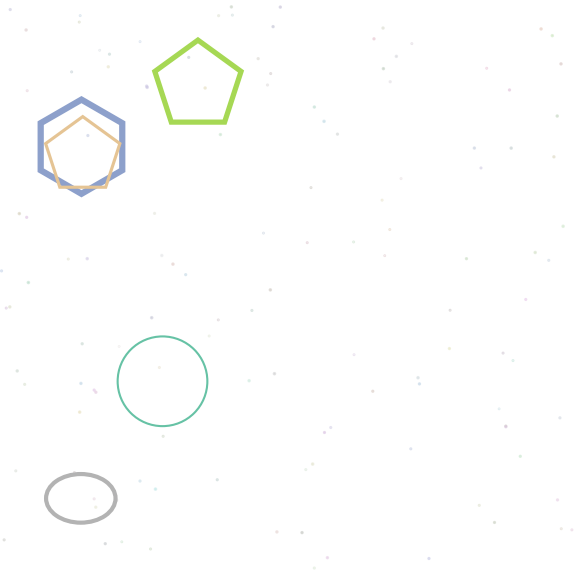[{"shape": "circle", "thickness": 1, "radius": 0.39, "center": [0.281, 0.339]}, {"shape": "hexagon", "thickness": 3, "radius": 0.41, "center": [0.141, 0.745]}, {"shape": "pentagon", "thickness": 2.5, "radius": 0.39, "center": [0.343, 0.851]}, {"shape": "pentagon", "thickness": 1.5, "radius": 0.34, "center": [0.143, 0.73]}, {"shape": "oval", "thickness": 2, "radius": 0.3, "center": [0.14, 0.136]}]